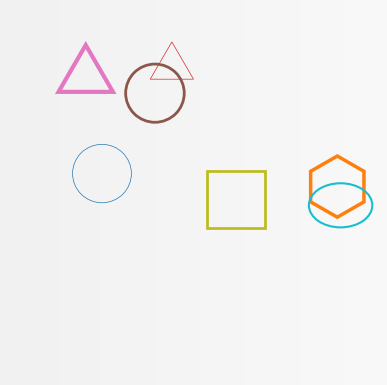[{"shape": "circle", "thickness": 0.5, "radius": 0.38, "center": [0.263, 0.549]}, {"shape": "hexagon", "thickness": 2.5, "radius": 0.4, "center": [0.87, 0.515]}, {"shape": "triangle", "thickness": 0.5, "radius": 0.32, "center": [0.444, 0.827]}, {"shape": "circle", "thickness": 2, "radius": 0.38, "center": [0.4, 0.758]}, {"shape": "triangle", "thickness": 3, "radius": 0.41, "center": [0.221, 0.802]}, {"shape": "square", "thickness": 2, "radius": 0.37, "center": [0.609, 0.482]}, {"shape": "oval", "thickness": 1.5, "radius": 0.41, "center": [0.879, 0.467]}]